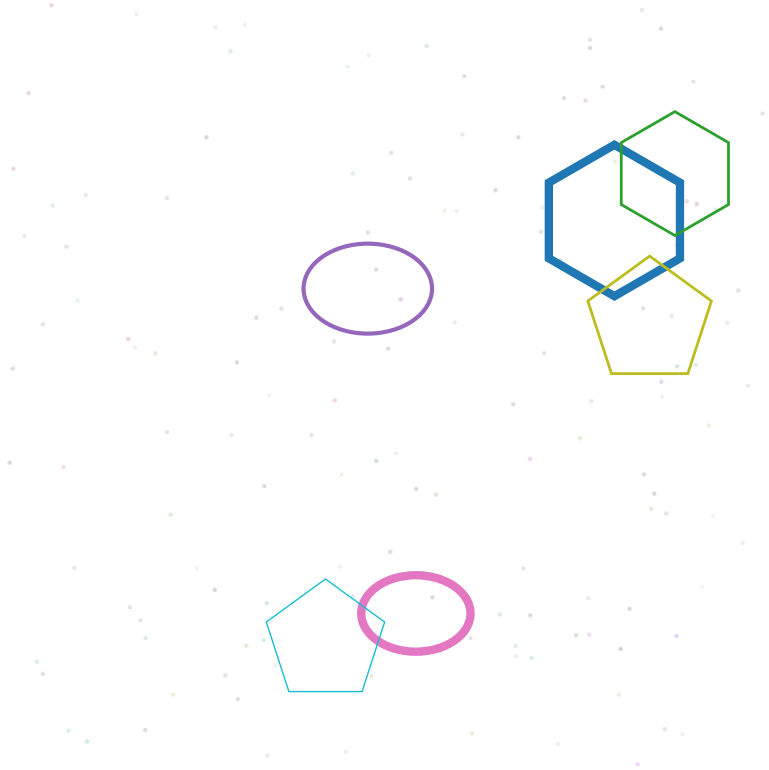[{"shape": "hexagon", "thickness": 3, "radius": 0.49, "center": [0.798, 0.714]}, {"shape": "hexagon", "thickness": 1, "radius": 0.4, "center": [0.876, 0.775]}, {"shape": "oval", "thickness": 1.5, "radius": 0.42, "center": [0.478, 0.625]}, {"shape": "oval", "thickness": 3, "radius": 0.35, "center": [0.54, 0.203]}, {"shape": "pentagon", "thickness": 1, "radius": 0.42, "center": [0.844, 0.583]}, {"shape": "pentagon", "thickness": 0.5, "radius": 0.4, "center": [0.423, 0.167]}]